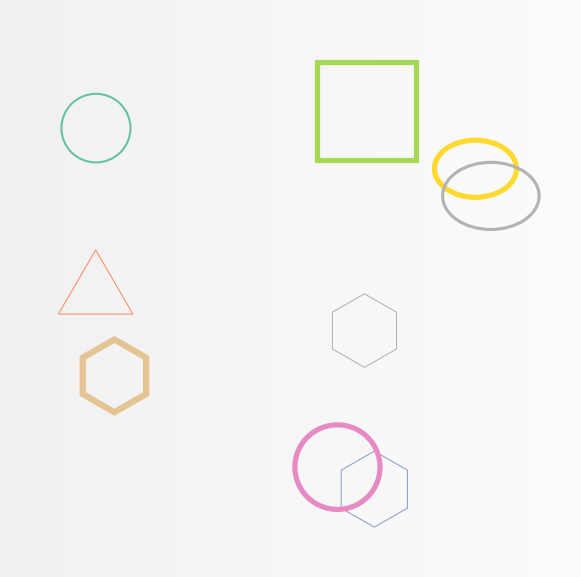[{"shape": "circle", "thickness": 1, "radius": 0.3, "center": [0.165, 0.777]}, {"shape": "triangle", "thickness": 0.5, "radius": 0.37, "center": [0.165, 0.492]}, {"shape": "hexagon", "thickness": 0.5, "radius": 0.33, "center": [0.644, 0.152]}, {"shape": "circle", "thickness": 2.5, "radius": 0.37, "center": [0.581, 0.19]}, {"shape": "square", "thickness": 2.5, "radius": 0.43, "center": [0.631, 0.807]}, {"shape": "oval", "thickness": 2.5, "radius": 0.35, "center": [0.818, 0.707]}, {"shape": "hexagon", "thickness": 3, "radius": 0.31, "center": [0.197, 0.348]}, {"shape": "hexagon", "thickness": 0.5, "radius": 0.32, "center": [0.627, 0.427]}, {"shape": "oval", "thickness": 1.5, "radius": 0.42, "center": [0.844, 0.66]}]